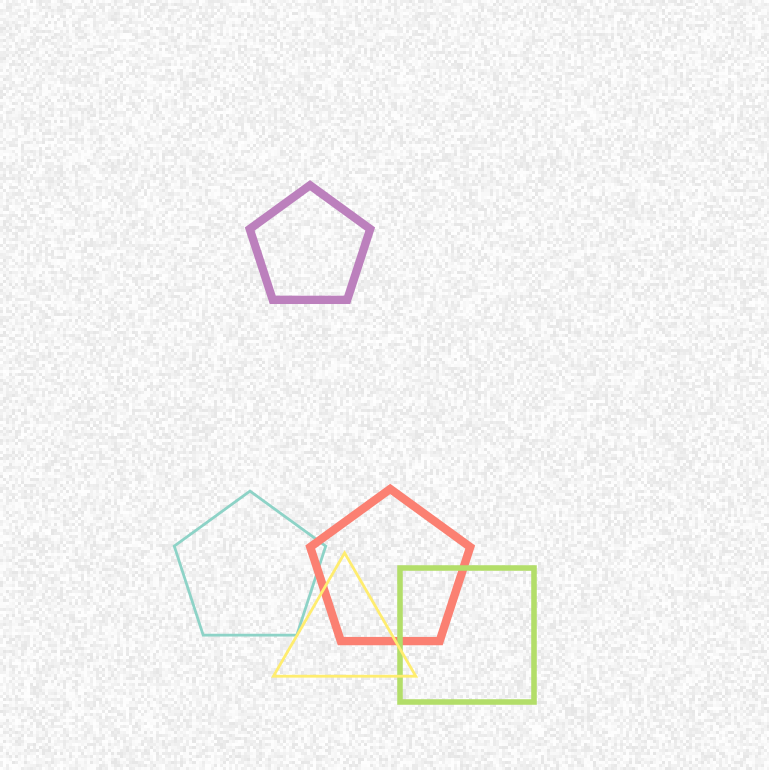[{"shape": "pentagon", "thickness": 1, "radius": 0.52, "center": [0.325, 0.259]}, {"shape": "pentagon", "thickness": 3, "radius": 0.55, "center": [0.507, 0.256]}, {"shape": "square", "thickness": 2, "radius": 0.44, "center": [0.607, 0.176]}, {"shape": "pentagon", "thickness": 3, "radius": 0.41, "center": [0.403, 0.677]}, {"shape": "triangle", "thickness": 1, "radius": 0.53, "center": [0.448, 0.175]}]